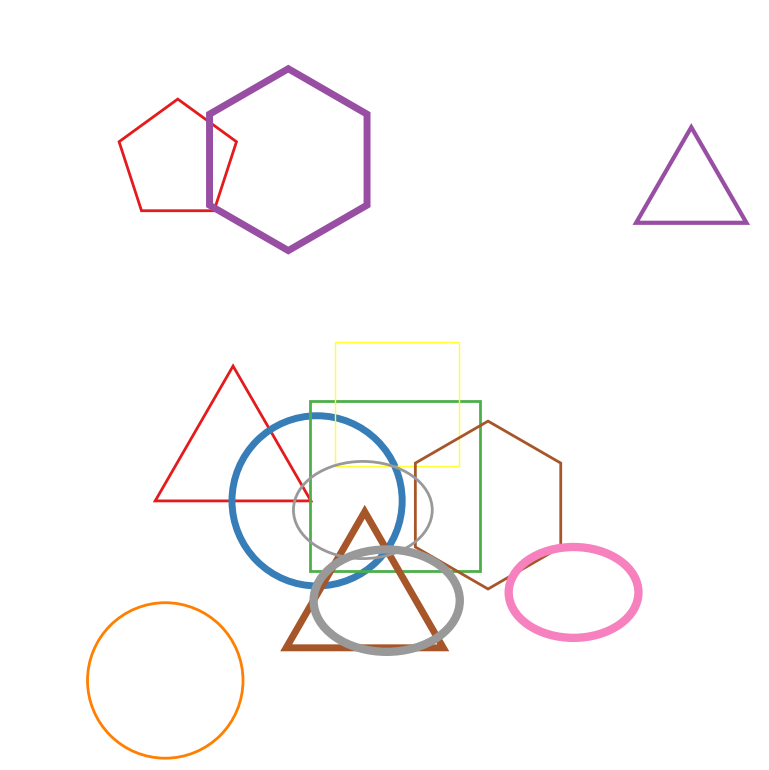[{"shape": "pentagon", "thickness": 1, "radius": 0.4, "center": [0.231, 0.791]}, {"shape": "triangle", "thickness": 1, "radius": 0.58, "center": [0.303, 0.408]}, {"shape": "circle", "thickness": 2.5, "radius": 0.55, "center": [0.412, 0.35]}, {"shape": "square", "thickness": 1, "radius": 0.55, "center": [0.513, 0.369]}, {"shape": "triangle", "thickness": 1.5, "radius": 0.41, "center": [0.898, 0.752]}, {"shape": "hexagon", "thickness": 2.5, "radius": 0.59, "center": [0.374, 0.793]}, {"shape": "circle", "thickness": 1, "radius": 0.5, "center": [0.215, 0.116]}, {"shape": "square", "thickness": 0.5, "radius": 0.4, "center": [0.516, 0.475]}, {"shape": "hexagon", "thickness": 1, "radius": 0.55, "center": [0.634, 0.344]}, {"shape": "triangle", "thickness": 2.5, "radius": 0.59, "center": [0.474, 0.218]}, {"shape": "oval", "thickness": 3, "radius": 0.42, "center": [0.745, 0.231]}, {"shape": "oval", "thickness": 3, "radius": 0.47, "center": [0.502, 0.22]}, {"shape": "oval", "thickness": 1, "radius": 0.45, "center": [0.471, 0.338]}]